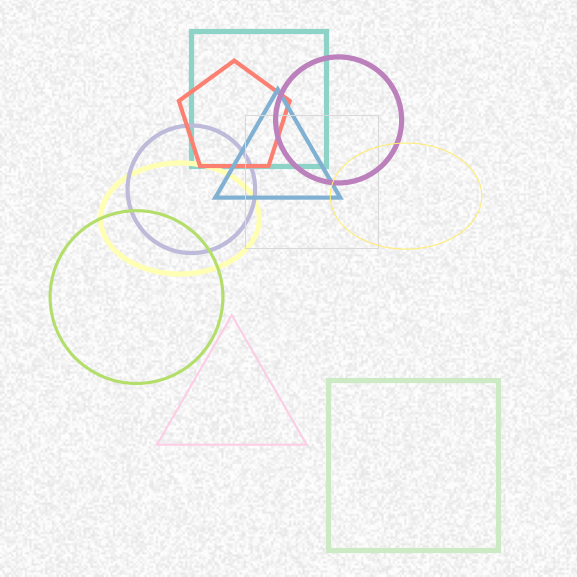[{"shape": "square", "thickness": 2.5, "radius": 0.58, "center": [0.448, 0.829]}, {"shape": "oval", "thickness": 2.5, "radius": 0.69, "center": [0.312, 0.621]}, {"shape": "circle", "thickness": 2, "radius": 0.55, "center": [0.331, 0.671]}, {"shape": "pentagon", "thickness": 2, "radius": 0.5, "center": [0.406, 0.793]}, {"shape": "triangle", "thickness": 2, "radius": 0.62, "center": [0.481, 0.719]}, {"shape": "circle", "thickness": 1.5, "radius": 0.75, "center": [0.236, 0.485]}, {"shape": "triangle", "thickness": 1, "radius": 0.75, "center": [0.401, 0.304]}, {"shape": "square", "thickness": 0.5, "radius": 0.58, "center": [0.54, 0.685]}, {"shape": "circle", "thickness": 2.5, "radius": 0.55, "center": [0.586, 0.791]}, {"shape": "square", "thickness": 2.5, "radius": 0.74, "center": [0.715, 0.195]}, {"shape": "oval", "thickness": 0.5, "radius": 0.66, "center": [0.703, 0.66]}]